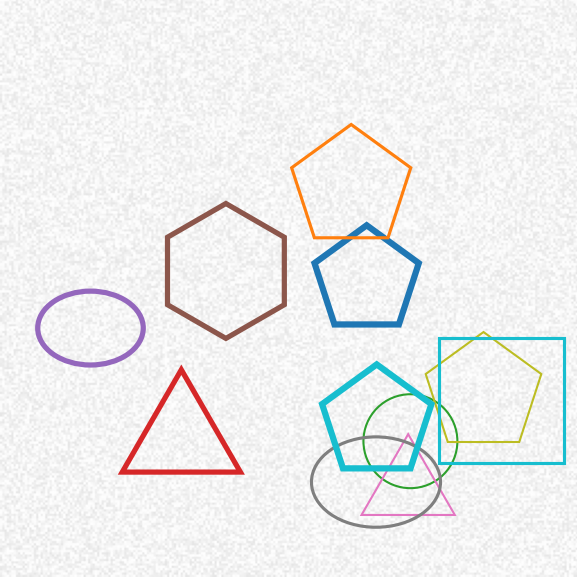[{"shape": "pentagon", "thickness": 3, "radius": 0.47, "center": [0.635, 0.514]}, {"shape": "pentagon", "thickness": 1.5, "radius": 0.54, "center": [0.608, 0.675]}, {"shape": "circle", "thickness": 1, "radius": 0.41, "center": [0.711, 0.235]}, {"shape": "triangle", "thickness": 2.5, "radius": 0.59, "center": [0.314, 0.241]}, {"shape": "oval", "thickness": 2.5, "radius": 0.46, "center": [0.157, 0.431]}, {"shape": "hexagon", "thickness": 2.5, "radius": 0.58, "center": [0.391, 0.53]}, {"shape": "triangle", "thickness": 1, "radius": 0.47, "center": [0.707, 0.154]}, {"shape": "oval", "thickness": 1.5, "radius": 0.56, "center": [0.651, 0.164]}, {"shape": "pentagon", "thickness": 1, "radius": 0.53, "center": [0.837, 0.319]}, {"shape": "square", "thickness": 1.5, "radius": 0.54, "center": [0.868, 0.305]}, {"shape": "pentagon", "thickness": 3, "radius": 0.5, "center": [0.652, 0.269]}]